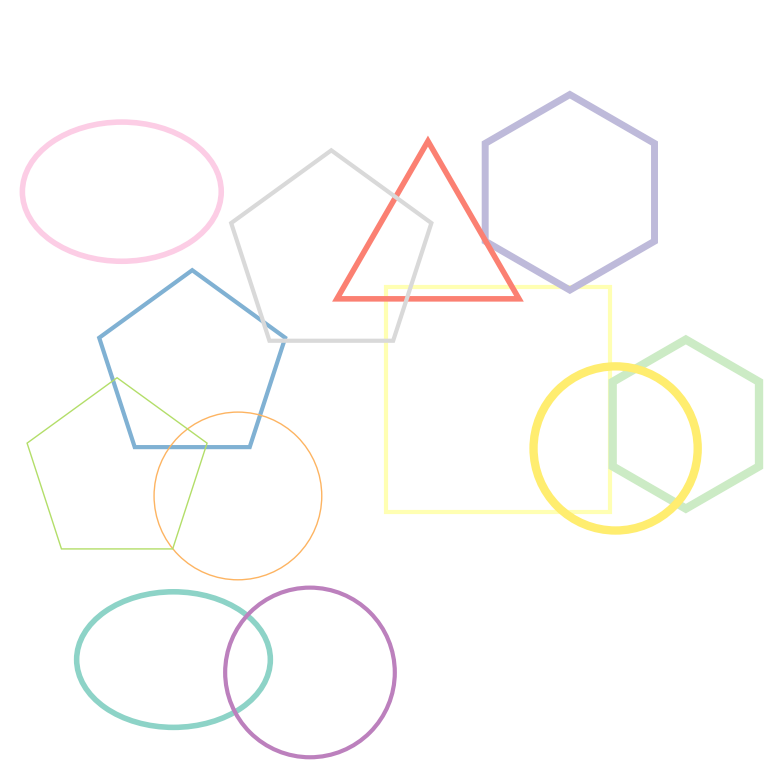[{"shape": "oval", "thickness": 2, "radius": 0.63, "center": [0.225, 0.143]}, {"shape": "square", "thickness": 1.5, "radius": 0.73, "center": [0.647, 0.481]}, {"shape": "hexagon", "thickness": 2.5, "radius": 0.63, "center": [0.74, 0.75]}, {"shape": "triangle", "thickness": 2, "radius": 0.68, "center": [0.556, 0.68]}, {"shape": "pentagon", "thickness": 1.5, "radius": 0.64, "center": [0.25, 0.522]}, {"shape": "circle", "thickness": 0.5, "radius": 0.54, "center": [0.309, 0.356]}, {"shape": "pentagon", "thickness": 0.5, "radius": 0.61, "center": [0.152, 0.387]}, {"shape": "oval", "thickness": 2, "radius": 0.65, "center": [0.158, 0.751]}, {"shape": "pentagon", "thickness": 1.5, "radius": 0.68, "center": [0.43, 0.668]}, {"shape": "circle", "thickness": 1.5, "radius": 0.55, "center": [0.403, 0.127]}, {"shape": "hexagon", "thickness": 3, "radius": 0.55, "center": [0.891, 0.449]}, {"shape": "circle", "thickness": 3, "radius": 0.53, "center": [0.8, 0.418]}]